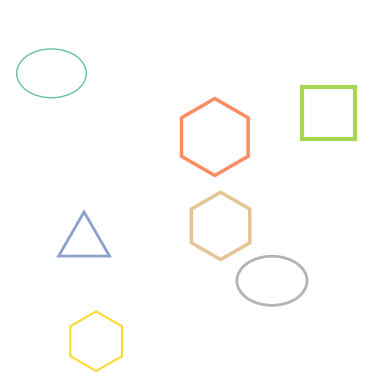[{"shape": "oval", "thickness": 1, "radius": 0.45, "center": [0.134, 0.81]}, {"shape": "hexagon", "thickness": 2.5, "radius": 0.5, "center": [0.558, 0.644]}, {"shape": "triangle", "thickness": 2, "radius": 0.38, "center": [0.218, 0.373]}, {"shape": "square", "thickness": 3, "radius": 0.34, "center": [0.853, 0.707]}, {"shape": "hexagon", "thickness": 1.5, "radius": 0.39, "center": [0.25, 0.114]}, {"shape": "hexagon", "thickness": 2.5, "radius": 0.44, "center": [0.573, 0.413]}, {"shape": "oval", "thickness": 2, "radius": 0.46, "center": [0.706, 0.271]}]